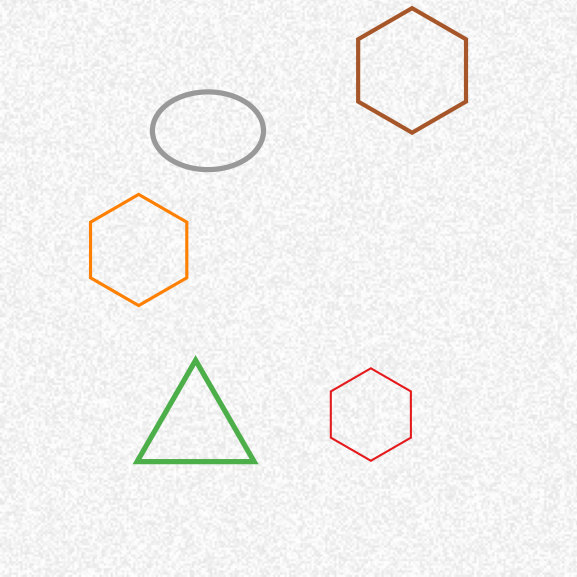[{"shape": "hexagon", "thickness": 1, "radius": 0.4, "center": [0.642, 0.281]}, {"shape": "triangle", "thickness": 2.5, "radius": 0.59, "center": [0.339, 0.258]}, {"shape": "hexagon", "thickness": 1.5, "radius": 0.48, "center": [0.24, 0.566]}, {"shape": "hexagon", "thickness": 2, "radius": 0.54, "center": [0.714, 0.877]}, {"shape": "oval", "thickness": 2.5, "radius": 0.48, "center": [0.36, 0.773]}]